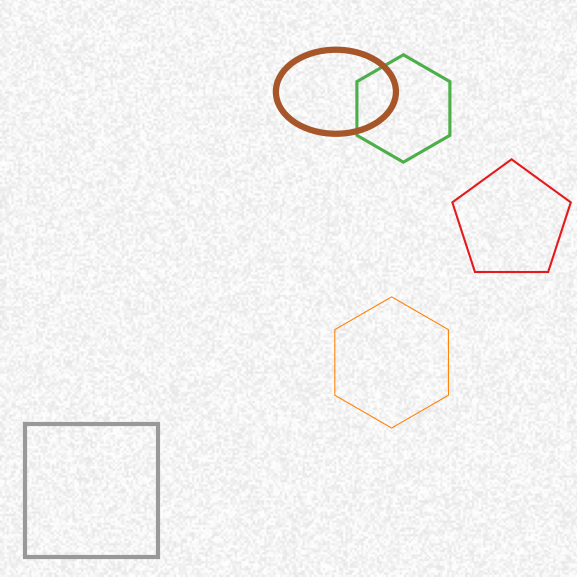[{"shape": "pentagon", "thickness": 1, "radius": 0.54, "center": [0.886, 0.615]}, {"shape": "hexagon", "thickness": 1.5, "radius": 0.46, "center": [0.699, 0.811]}, {"shape": "hexagon", "thickness": 0.5, "radius": 0.57, "center": [0.678, 0.372]}, {"shape": "oval", "thickness": 3, "radius": 0.52, "center": [0.582, 0.84]}, {"shape": "square", "thickness": 2, "radius": 0.57, "center": [0.159, 0.149]}]